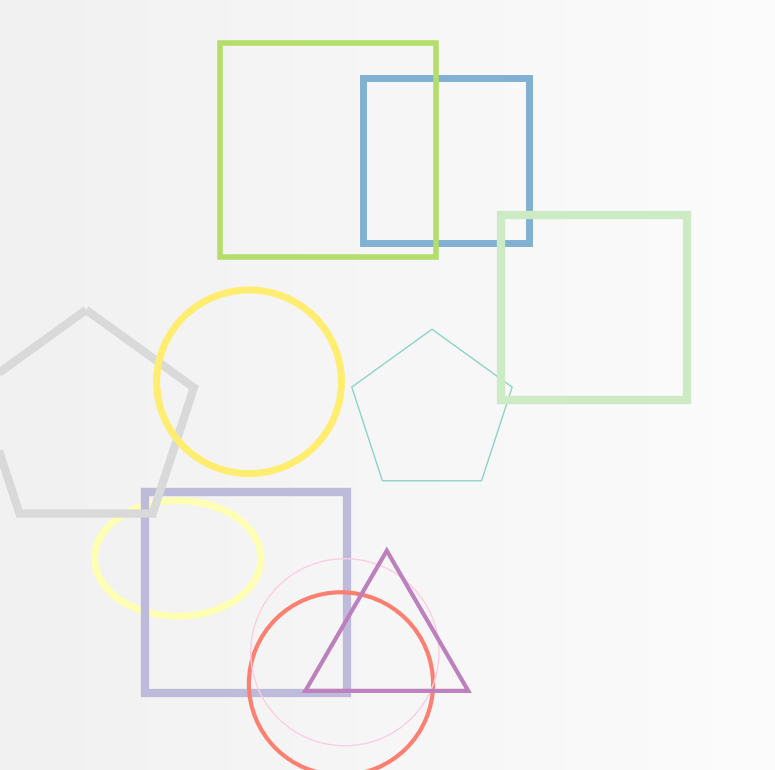[{"shape": "pentagon", "thickness": 0.5, "radius": 0.54, "center": [0.557, 0.464]}, {"shape": "oval", "thickness": 2.5, "radius": 0.54, "center": [0.229, 0.275]}, {"shape": "square", "thickness": 3, "radius": 0.65, "center": [0.318, 0.231]}, {"shape": "circle", "thickness": 1.5, "radius": 0.59, "center": [0.44, 0.112]}, {"shape": "square", "thickness": 2.5, "radius": 0.54, "center": [0.575, 0.792]}, {"shape": "square", "thickness": 2, "radius": 0.7, "center": [0.424, 0.806]}, {"shape": "circle", "thickness": 0.5, "radius": 0.61, "center": [0.445, 0.153]}, {"shape": "pentagon", "thickness": 3, "radius": 0.73, "center": [0.111, 0.451]}, {"shape": "triangle", "thickness": 1.5, "radius": 0.61, "center": [0.499, 0.163]}, {"shape": "square", "thickness": 3, "radius": 0.6, "center": [0.766, 0.601]}, {"shape": "circle", "thickness": 2.5, "radius": 0.6, "center": [0.321, 0.504]}]